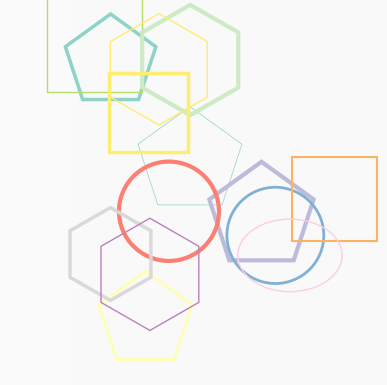[{"shape": "pentagon", "thickness": 2.5, "radius": 0.61, "center": [0.285, 0.841]}, {"shape": "pentagon", "thickness": 0.5, "radius": 0.71, "center": [0.49, 0.582]}, {"shape": "pentagon", "thickness": 2, "radius": 0.63, "center": [0.376, 0.169]}, {"shape": "pentagon", "thickness": 3, "radius": 0.71, "center": [0.675, 0.438]}, {"shape": "circle", "thickness": 3, "radius": 0.65, "center": [0.436, 0.451]}, {"shape": "circle", "thickness": 2, "radius": 0.63, "center": [0.711, 0.389]}, {"shape": "square", "thickness": 1.5, "radius": 0.55, "center": [0.864, 0.484]}, {"shape": "square", "thickness": 1, "radius": 0.61, "center": [0.244, 0.884]}, {"shape": "oval", "thickness": 1, "radius": 0.67, "center": [0.748, 0.337]}, {"shape": "hexagon", "thickness": 2.5, "radius": 0.6, "center": [0.285, 0.34]}, {"shape": "hexagon", "thickness": 1, "radius": 0.73, "center": [0.387, 0.287]}, {"shape": "hexagon", "thickness": 3, "radius": 0.72, "center": [0.491, 0.844]}, {"shape": "square", "thickness": 2.5, "radius": 0.51, "center": [0.384, 0.707]}, {"shape": "hexagon", "thickness": 1, "radius": 0.72, "center": [0.41, 0.82]}]